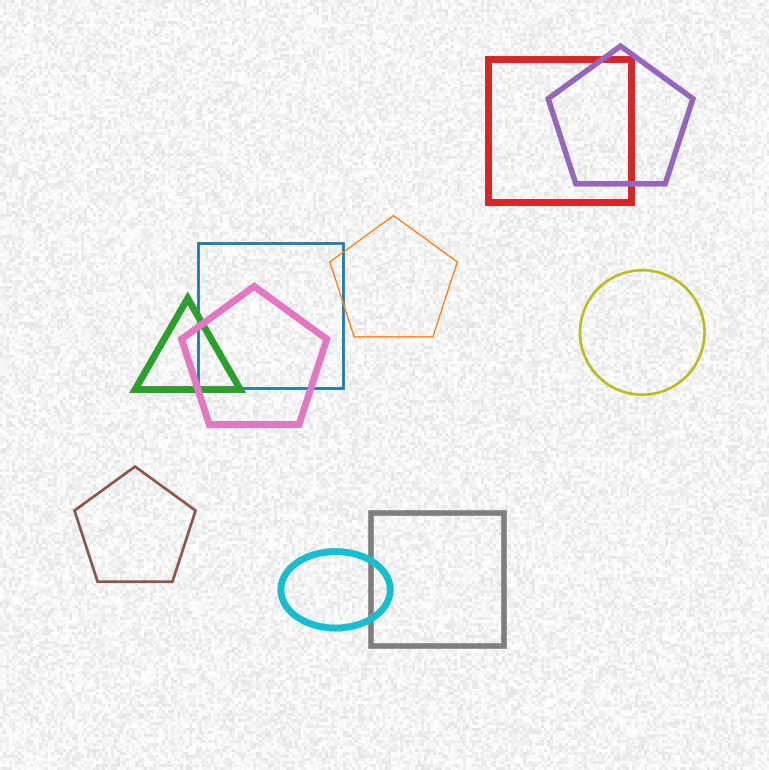[{"shape": "square", "thickness": 1, "radius": 0.47, "center": [0.351, 0.59]}, {"shape": "pentagon", "thickness": 0.5, "radius": 0.44, "center": [0.511, 0.633]}, {"shape": "triangle", "thickness": 2.5, "radius": 0.39, "center": [0.244, 0.534]}, {"shape": "square", "thickness": 2.5, "radius": 0.46, "center": [0.727, 0.831]}, {"shape": "pentagon", "thickness": 2, "radius": 0.49, "center": [0.806, 0.841]}, {"shape": "pentagon", "thickness": 1, "radius": 0.41, "center": [0.175, 0.311]}, {"shape": "pentagon", "thickness": 2.5, "radius": 0.5, "center": [0.33, 0.529]}, {"shape": "square", "thickness": 2, "radius": 0.43, "center": [0.568, 0.248]}, {"shape": "circle", "thickness": 1, "radius": 0.4, "center": [0.834, 0.568]}, {"shape": "oval", "thickness": 2.5, "radius": 0.35, "center": [0.436, 0.234]}]